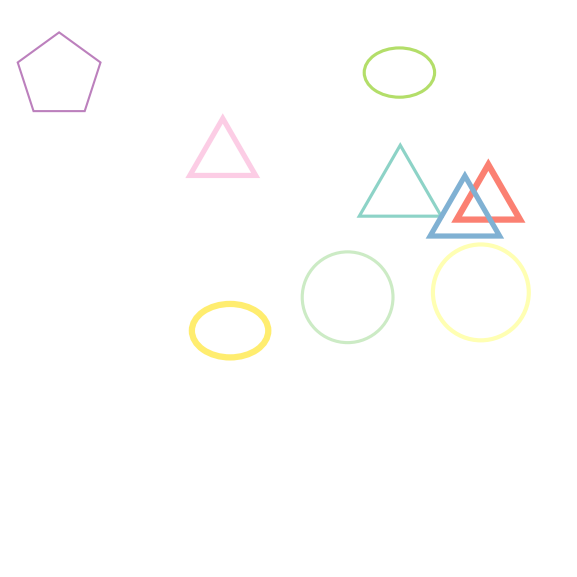[{"shape": "triangle", "thickness": 1.5, "radius": 0.41, "center": [0.693, 0.666]}, {"shape": "circle", "thickness": 2, "radius": 0.42, "center": [0.833, 0.493]}, {"shape": "triangle", "thickness": 3, "radius": 0.32, "center": [0.846, 0.651]}, {"shape": "triangle", "thickness": 2.5, "radius": 0.35, "center": [0.805, 0.625]}, {"shape": "oval", "thickness": 1.5, "radius": 0.3, "center": [0.692, 0.873]}, {"shape": "triangle", "thickness": 2.5, "radius": 0.33, "center": [0.386, 0.728]}, {"shape": "pentagon", "thickness": 1, "radius": 0.38, "center": [0.102, 0.868]}, {"shape": "circle", "thickness": 1.5, "radius": 0.39, "center": [0.602, 0.484]}, {"shape": "oval", "thickness": 3, "radius": 0.33, "center": [0.398, 0.427]}]